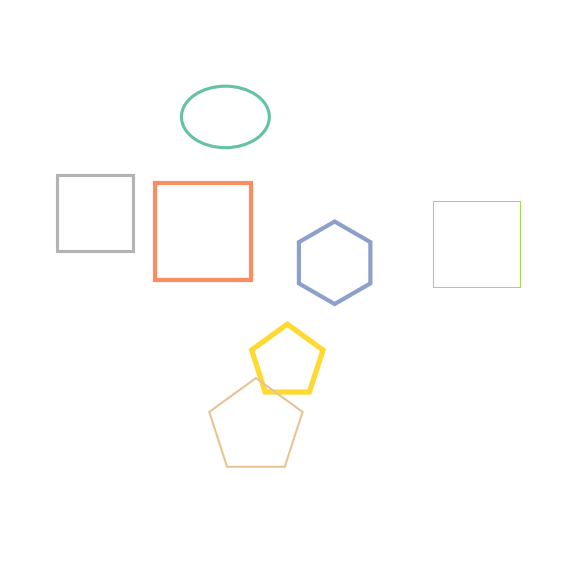[{"shape": "oval", "thickness": 1.5, "radius": 0.38, "center": [0.39, 0.797]}, {"shape": "square", "thickness": 2, "radius": 0.42, "center": [0.351, 0.599]}, {"shape": "hexagon", "thickness": 2, "radius": 0.36, "center": [0.579, 0.544]}, {"shape": "square", "thickness": 0.5, "radius": 0.37, "center": [0.825, 0.577]}, {"shape": "pentagon", "thickness": 2.5, "radius": 0.33, "center": [0.497, 0.373]}, {"shape": "pentagon", "thickness": 1, "radius": 0.42, "center": [0.443, 0.26]}, {"shape": "square", "thickness": 1.5, "radius": 0.33, "center": [0.164, 0.631]}]